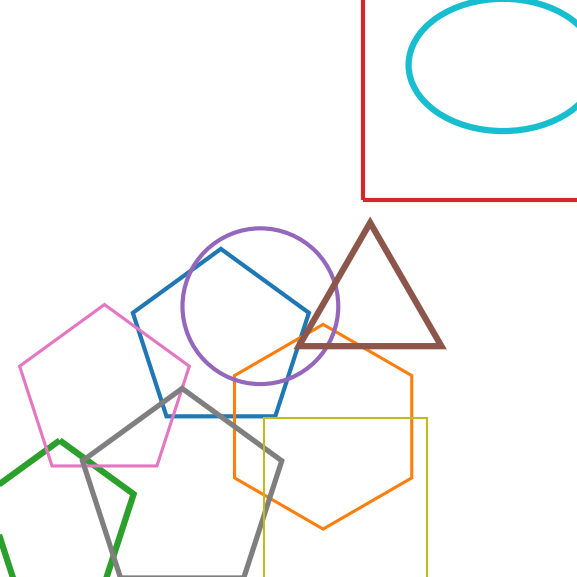[{"shape": "pentagon", "thickness": 2, "radius": 0.8, "center": [0.382, 0.408]}, {"shape": "hexagon", "thickness": 1.5, "radius": 0.89, "center": [0.56, 0.26]}, {"shape": "pentagon", "thickness": 3, "radius": 0.67, "center": [0.103, 0.102]}, {"shape": "square", "thickness": 2, "radius": 0.98, "center": [0.825, 0.85]}, {"shape": "circle", "thickness": 2, "radius": 0.67, "center": [0.451, 0.469]}, {"shape": "triangle", "thickness": 3, "radius": 0.71, "center": [0.641, 0.471]}, {"shape": "pentagon", "thickness": 1.5, "radius": 0.77, "center": [0.181, 0.317]}, {"shape": "pentagon", "thickness": 2.5, "radius": 0.91, "center": [0.315, 0.145]}, {"shape": "square", "thickness": 1, "radius": 0.71, "center": [0.598, 0.134]}, {"shape": "oval", "thickness": 3, "radius": 0.82, "center": [0.871, 0.887]}]